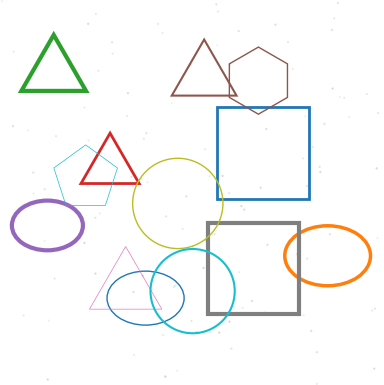[{"shape": "square", "thickness": 2, "radius": 0.6, "center": [0.683, 0.602]}, {"shape": "oval", "thickness": 1, "radius": 0.5, "center": [0.378, 0.226]}, {"shape": "oval", "thickness": 2.5, "radius": 0.56, "center": [0.851, 0.336]}, {"shape": "triangle", "thickness": 3, "radius": 0.48, "center": [0.14, 0.812]}, {"shape": "triangle", "thickness": 2, "radius": 0.44, "center": [0.286, 0.567]}, {"shape": "oval", "thickness": 3, "radius": 0.46, "center": [0.123, 0.414]}, {"shape": "hexagon", "thickness": 1, "radius": 0.44, "center": [0.671, 0.791]}, {"shape": "triangle", "thickness": 1.5, "radius": 0.49, "center": [0.53, 0.8]}, {"shape": "triangle", "thickness": 0.5, "radius": 0.54, "center": [0.326, 0.251]}, {"shape": "square", "thickness": 3, "radius": 0.59, "center": [0.658, 0.302]}, {"shape": "circle", "thickness": 1, "radius": 0.59, "center": [0.462, 0.472]}, {"shape": "circle", "thickness": 1.5, "radius": 0.55, "center": [0.5, 0.244]}, {"shape": "pentagon", "thickness": 0.5, "radius": 0.43, "center": [0.223, 0.537]}]